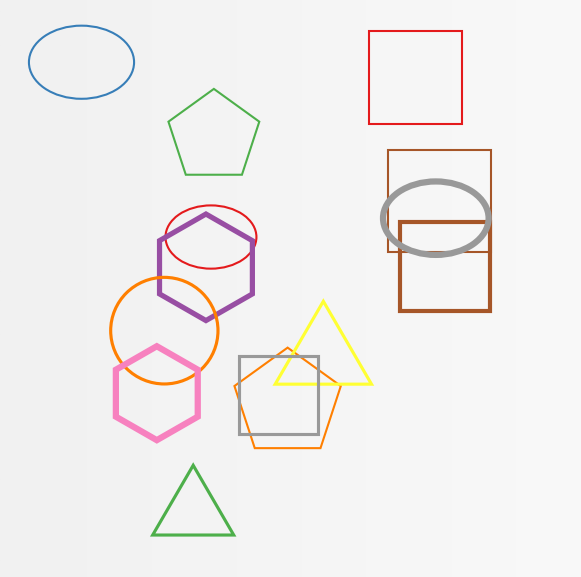[{"shape": "square", "thickness": 1, "radius": 0.4, "center": [0.715, 0.865]}, {"shape": "oval", "thickness": 1, "radius": 0.39, "center": [0.363, 0.589]}, {"shape": "oval", "thickness": 1, "radius": 0.45, "center": [0.14, 0.891]}, {"shape": "pentagon", "thickness": 1, "radius": 0.41, "center": [0.368, 0.763]}, {"shape": "triangle", "thickness": 1.5, "radius": 0.4, "center": [0.332, 0.113]}, {"shape": "hexagon", "thickness": 2.5, "radius": 0.46, "center": [0.354, 0.536]}, {"shape": "circle", "thickness": 1.5, "radius": 0.46, "center": [0.283, 0.427]}, {"shape": "pentagon", "thickness": 1, "radius": 0.48, "center": [0.495, 0.301]}, {"shape": "triangle", "thickness": 1.5, "radius": 0.48, "center": [0.556, 0.382]}, {"shape": "square", "thickness": 1, "radius": 0.44, "center": [0.756, 0.651]}, {"shape": "square", "thickness": 2, "radius": 0.39, "center": [0.765, 0.538]}, {"shape": "hexagon", "thickness": 3, "radius": 0.41, "center": [0.27, 0.318]}, {"shape": "oval", "thickness": 3, "radius": 0.45, "center": [0.75, 0.621]}, {"shape": "square", "thickness": 1.5, "radius": 0.34, "center": [0.48, 0.315]}]